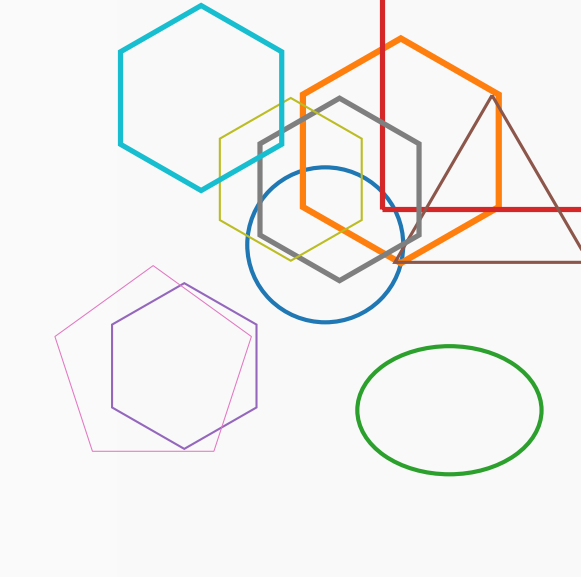[{"shape": "circle", "thickness": 2, "radius": 0.67, "center": [0.56, 0.575]}, {"shape": "hexagon", "thickness": 3, "radius": 0.97, "center": [0.69, 0.738]}, {"shape": "oval", "thickness": 2, "radius": 0.79, "center": [0.773, 0.289]}, {"shape": "square", "thickness": 2.5, "radius": 0.93, "center": [0.844, 0.825]}, {"shape": "hexagon", "thickness": 1, "radius": 0.72, "center": [0.317, 0.365]}, {"shape": "triangle", "thickness": 1.5, "radius": 0.96, "center": [0.846, 0.641]}, {"shape": "pentagon", "thickness": 0.5, "radius": 0.89, "center": [0.264, 0.361]}, {"shape": "hexagon", "thickness": 2.5, "radius": 0.79, "center": [0.584, 0.671]}, {"shape": "hexagon", "thickness": 1, "radius": 0.7, "center": [0.5, 0.689]}, {"shape": "hexagon", "thickness": 2.5, "radius": 0.8, "center": [0.346, 0.829]}]